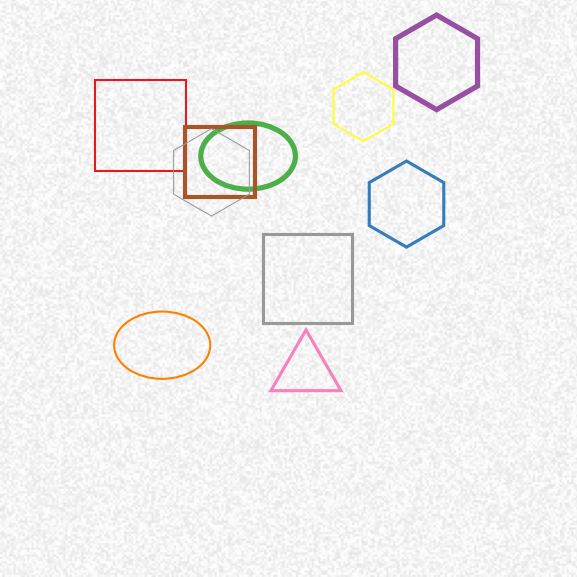[{"shape": "square", "thickness": 1, "radius": 0.39, "center": [0.243, 0.782]}, {"shape": "hexagon", "thickness": 1.5, "radius": 0.37, "center": [0.704, 0.646]}, {"shape": "oval", "thickness": 2.5, "radius": 0.41, "center": [0.43, 0.729]}, {"shape": "hexagon", "thickness": 2.5, "radius": 0.41, "center": [0.756, 0.891]}, {"shape": "oval", "thickness": 1, "radius": 0.42, "center": [0.281, 0.401]}, {"shape": "hexagon", "thickness": 1, "radius": 0.3, "center": [0.629, 0.814]}, {"shape": "square", "thickness": 2, "radius": 0.31, "center": [0.381, 0.718]}, {"shape": "triangle", "thickness": 1.5, "radius": 0.35, "center": [0.53, 0.358]}, {"shape": "hexagon", "thickness": 0.5, "radius": 0.38, "center": [0.366, 0.701]}, {"shape": "square", "thickness": 1.5, "radius": 0.39, "center": [0.532, 0.516]}]